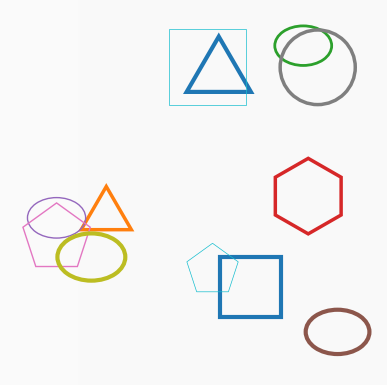[{"shape": "triangle", "thickness": 3, "radius": 0.48, "center": [0.565, 0.809]}, {"shape": "square", "thickness": 3, "radius": 0.39, "center": [0.647, 0.255]}, {"shape": "triangle", "thickness": 2.5, "radius": 0.37, "center": [0.274, 0.441]}, {"shape": "oval", "thickness": 2, "radius": 0.37, "center": [0.783, 0.881]}, {"shape": "hexagon", "thickness": 2.5, "radius": 0.49, "center": [0.795, 0.491]}, {"shape": "oval", "thickness": 1, "radius": 0.38, "center": [0.146, 0.434]}, {"shape": "oval", "thickness": 3, "radius": 0.41, "center": [0.871, 0.138]}, {"shape": "pentagon", "thickness": 1, "radius": 0.46, "center": [0.146, 0.382]}, {"shape": "circle", "thickness": 2.5, "radius": 0.48, "center": [0.82, 0.825]}, {"shape": "oval", "thickness": 3, "radius": 0.44, "center": [0.236, 0.332]}, {"shape": "square", "thickness": 0.5, "radius": 0.5, "center": [0.535, 0.827]}, {"shape": "pentagon", "thickness": 0.5, "radius": 0.35, "center": [0.548, 0.298]}]